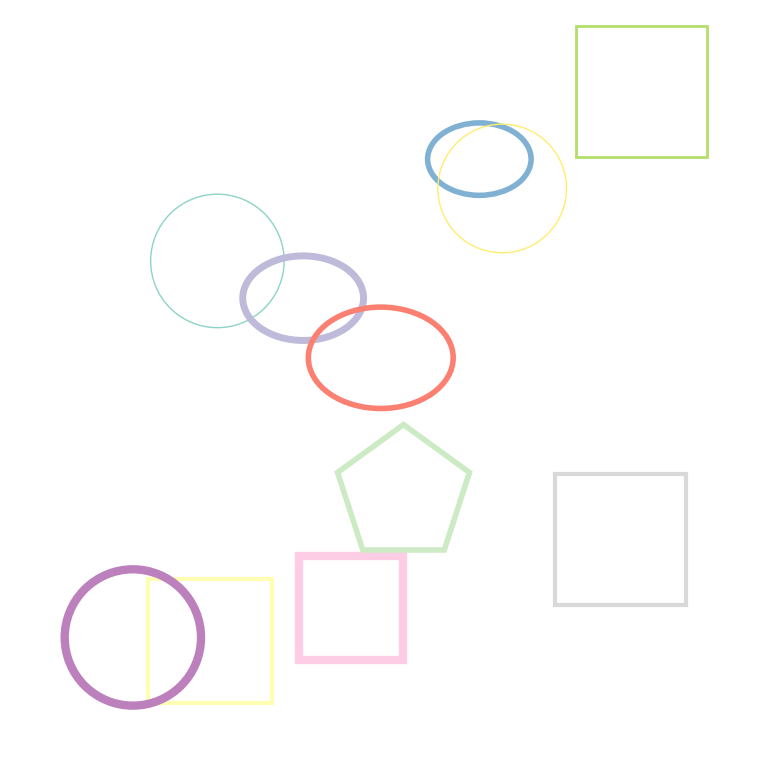[{"shape": "circle", "thickness": 0.5, "radius": 0.43, "center": [0.282, 0.661]}, {"shape": "square", "thickness": 1.5, "radius": 0.4, "center": [0.273, 0.168]}, {"shape": "oval", "thickness": 2.5, "radius": 0.39, "center": [0.394, 0.613]}, {"shape": "oval", "thickness": 2, "radius": 0.47, "center": [0.494, 0.535]}, {"shape": "oval", "thickness": 2, "radius": 0.34, "center": [0.623, 0.793]}, {"shape": "square", "thickness": 1, "radius": 0.43, "center": [0.833, 0.882]}, {"shape": "square", "thickness": 3, "radius": 0.34, "center": [0.456, 0.211]}, {"shape": "square", "thickness": 1.5, "radius": 0.43, "center": [0.806, 0.3]}, {"shape": "circle", "thickness": 3, "radius": 0.44, "center": [0.173, 0.172]}, {"shape": "pentagon", "thickness": 2, "radius": 0.45, "center": [0.524, 0.359]}, {"shape": "circle", "thickness": 0.5, "radius": 0.42, "center": [0.652, 0.755]}]